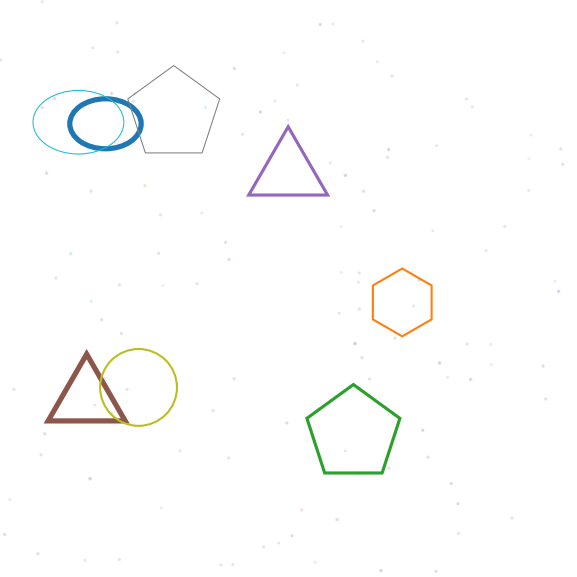[{"shape": "oval", "thickness": 2.5, "radius": 0.31, "center": [0.183, 0.785]}, {"shape": "hexagon", "thickness": 1, "radius": 0.29, "center": [0.697, 0.475]}, {"shape": "pentagon", "thickness": 1.5, "radius": 0.42, "center": [0.612, 0.249]}, {"shape": "triangle", "thickness": 1.5, "radius": 0.39, "center": [0.499, 0.701]}, {"shape": "triangle", "thickness": 2.5, "radius": 0.39, "center": [0.15, 0.309]}, {"shape": "pentagon", "thickness": 0.5, "radius": 0.42, "center": [0.301, 0.802]}, {"shape": "circle", "thickness": 1, "radius": 0.33, "center": [0.24, 0.328]}, {"shape": "oval", "thickness": 0.5, "radius": 0.39, "center": [0.136, 0.788]}]